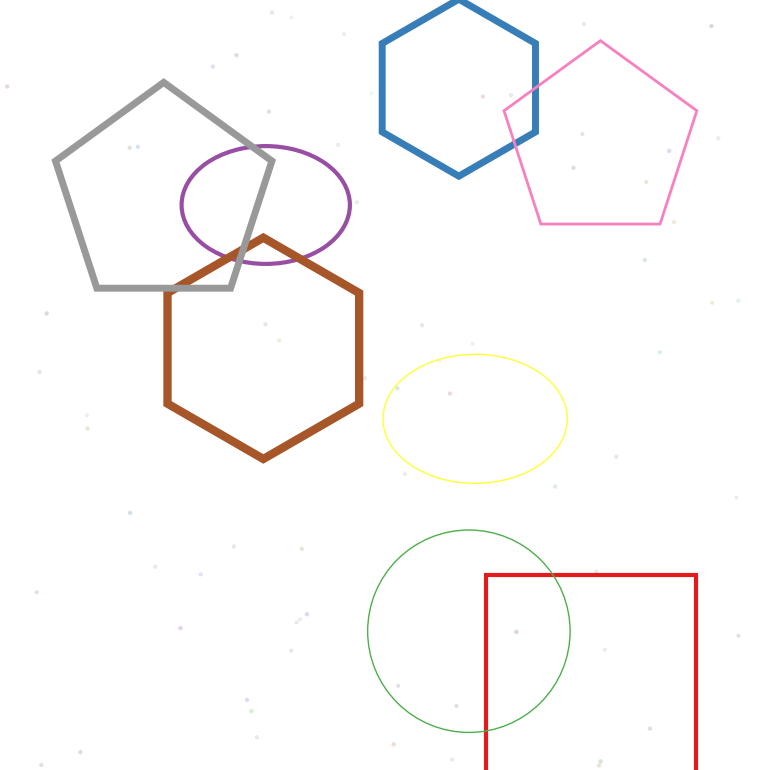[{"shape": "square", "thickness": 1.5, "radius": 0.68, "center": [0.767, 0.117]}, {"shape": "hexagon", "thickness": 2.5, "radius": 0.57, "center": [0.596, 0.886]}, {"shape": "circle", "thickness": 0.5, "radius": 0.66, "center": [0.609, 0.18]}, {"shape": "oval", "thickness": 1.5, "radius": 0.55, "center": [0.345, 0.734]}, {"shape": "oval", "thickness": 0.5, "radius": 0.6, "center": [0.617, 0.456]}, {"shape": "hexagon", "thickness": 3, "radius": 0.72, "center": [0.342, 0.548]}, {"shape": "pentagon", "thickness": 1, "radius": 0.66, "center": [0.78, 0.816]}, {"shape": "pentagon", "thickness": 2.5, "radius": 0.74, "center": [0.213, 0.745]}]